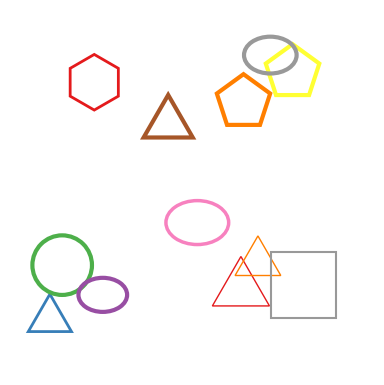[{"shape": "hexagon", "thickness": 2, "radius": 0.36, "center": [0.245, 0.786]}, {"shape": "triangle", "thickness": 1, "radius": 0.43, "center": [0.626, 0.248]}, {"shape": "triangle", "thickness": 2, "radius": 0.32, "center": [0.13, 0.171]}, {"shape": "circle", "thickness": 3, "radius": 0.39, "center": [0.162, 0.311]}, {"shape": "oval", "thickness": 3, "radius": 0.32, "center": [0.267, 0.234]}, {"shape": "pentagon", "thickness": 3, "radius": 0.36, "center": [0.632, 0.735]}, {"shape": "triangle", "thickness": 1, "radius": 0.34, "center": [0.67, 0.319]}, {"shape": "pentagon", "thickness": 3, "radius": 0.37, "center": [0.76, 0.812]}, {"shape": "triangle", "thickness": 3, "radius": 0.37, "center": [0.437, 0.68]}, {"shape": "oval", "thickness": 2.5, "radius": 0.41, "center": [0.512, 0.422]}, {"shape": "square", "thickness": 1.5, "radius": 0.43, "center": [0.789, 0.26]}, {"shape": "oval", "thickness": 3, "radius": 0.34, "center": [0.702, 0.857]}]